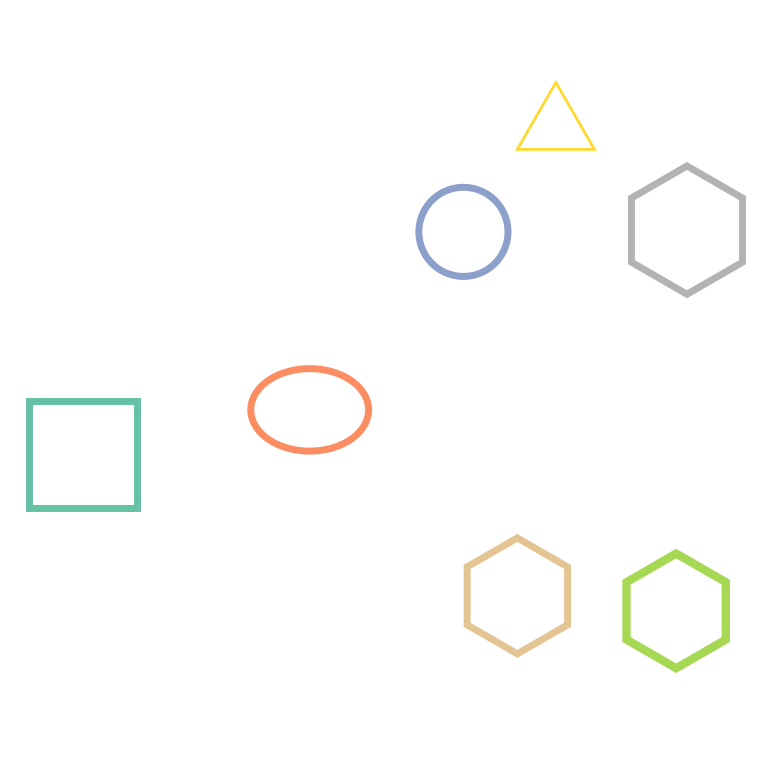[{"shape": "square", "thickness": 2.5, "radius": 0.35, "center": [0.108, 0.41]}, {"shape": "oval", "thickness": 2.5, "radius": 0.38, "center": [0.402, 0.468]}, {"shape": "circle", "thickness": 2.5, "radius": 0.29, "center": [0.602, 0.699]}, {"shape": "hexagon", "thickness": 3, "radius": 0.37, "center": [0.878, 0.207]}, {"shape": "triangle", "thickness": 1, "radius": 0.29, "center": [0.722, 0.835]}, {"shape": "hexagon", "thickness": 2.5, "radius": 0.38, "center": [0.672, 0.226]}, {"shape": "hexagon", "thickness": 2.5, "radius": 0.42, "center": [0.892, 0.701]}]